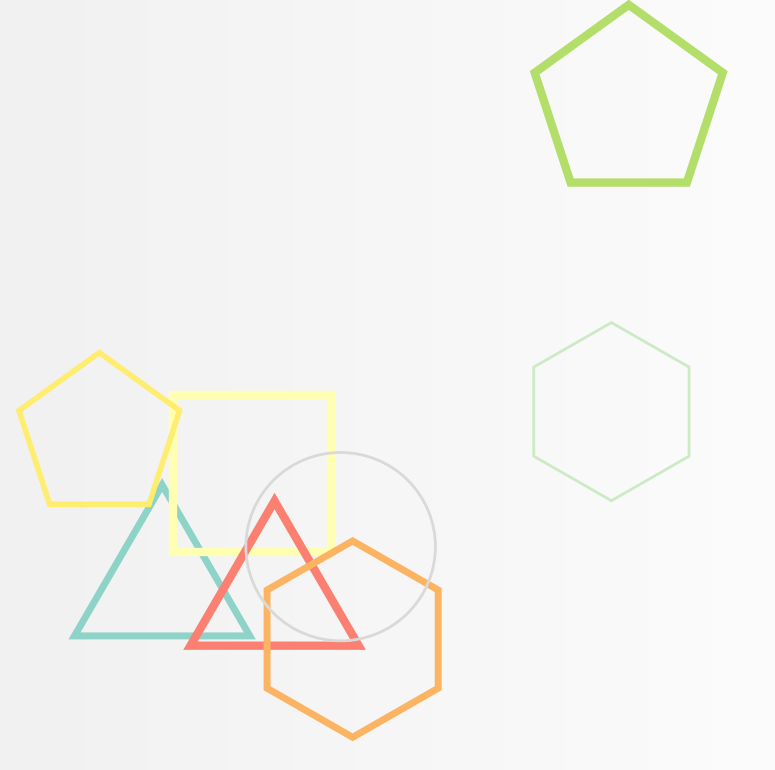[{"shape": "triangle", "thickness": 2.5, "radius": 0.65, "center": [0.209, 0.239]}, {"shape": "square", "thickness": 3, "radius": 0.51, "center": [0.325, 0.385]}, {"shape": "triangle", "thickness": 3, "radius": 0.63, "center": [0.354, 0.224]}, {"shape": "hexagon", "thickness": 2.5, "radius": 0.64, "center": [0.455, 0.17]}, {"shape": "pentagon", "thickness": 3, "radius": 0.64, "center": [0.811, 0.866]}, {"shape": "circle", "thickness": 1, "radius": 0.61, "center": [0.44, 0.29]}, {"shape": "hexagon", "thickness": 1, "radius": 0.58, "center": [0.789, 0.465]}, {"shape": "pentagon", "thickness": 2, "radius": 0.54, "center": [0.128, 0.433]}]